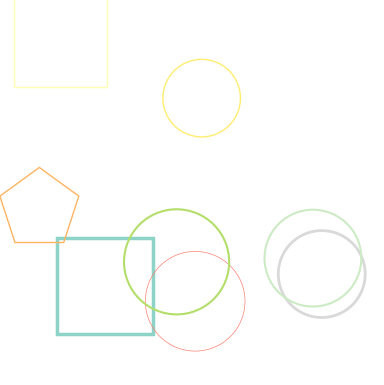[{"shape": "square", "thickness": 2.5, "radius": 0.62, "center": [0.273, 0.258]}, {"shape": "square", "thickness": 1, "radius": 0.6, "center": [0.158, 0.896]}, {"shape": "circle", "thickness": 0.5, "radius": 0.65, "center": [0.507, 0.218]}, {"shape": "pentagon", "thickness": 1, "radius": 0.54, "center": [0.102, 0.457]}, {"shape": "circle", "thickness": 1.5, "radius": 0.68, "center": [0.459, 0.32]}, {"shape": "circle", "thickness": 2, "radius": 0.56, "center": [0.836, 0.288]}, {"shape": "circle", "thickness": 1.5, "radius": 0.63, "center": [0.813, 0.33]}, {"shape": "circle", "thickness": 1, "radius": 0.5, "center": [0.524, 0.745]}]